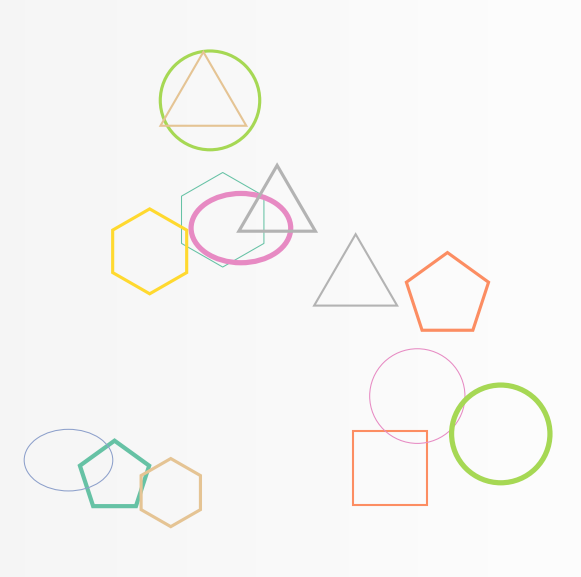[{"shape": "hexagon", "thickness": 0.5, "radius": 0.41, "center": [0.383, 0.619]}, {"shape": "pentagon", "thickness": 2, "radius": 0.31, "center": [0.197, 0.173]}, {"shape": "pentagon", "thickness": 1.5, "radius": 0.37, "center": [0.77, 0.487]}, {"shape": "square", "thickness": 1, "radius": 0.32, "center": [0.671, 0.189]}, {"shape": "oval", "thickness": 0.5, "radius": 0.38, "center": [0.118, 0.202]}, {"shape": "circle", "thickness": 0.5, "radius": 0.41, "center": [0.718, 0.313]}, {"shape": "oval", "thickness": 2.5, "radius": 0.43, "center": [0.414, 0.604]}, {"shape": "circle", "thickness": 1.5, "radius": 0.43, "center": [0.361, 0.825]}, {"shape": "circle", "thickness": 2.5, "radius": 0.42, "center": [0.862, 0.248]}, {"shape": "hexagon", "thickness": 1.5, "radius": 0.37, "center": [0.258, 0.564]}, {"shape": "hexagon", "thickness": 1.5, "radius": 0.29, "center": [0.294, 0.146]}, {"shape": "triangle", "thickness": 1, "radius": 0.43, "center": [0.35, 0.824]}, {"shape": "triangle", "thickness": 1.5, "radius": 0.38, "center": [0.477, 0.637]}, {"shape": "triangle", "thickness": 1, "radius": 0.41, "center": [0.612, 0.511]}]